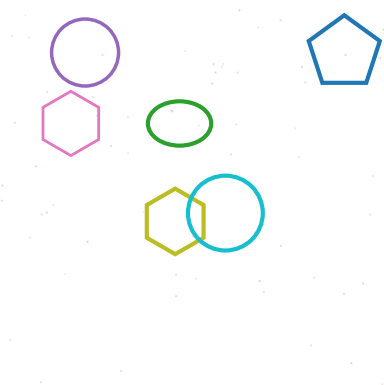[{"shape": "pentagon", "thickness": 3, "radius": 0.49, "center": [0.894, 0.863]}, {"shape": "oval", "thickness": 3, "radius": 0.41, "center": [0.466, 0.679]}, {"shape": "circle", "thickness": 2.5, "radius": 0.43, "center": [0.221, 0.864]}, {"shape": "hexagon", "thickness": 2, "radius": 0.42, "center": [0.184, 0.679]}, {"shape": "hexagon", "thickness": 3, "radius": 0.43, "center": [0.455, 0.425]}, {"shape": "circle", "thickness": 3, "radius": 0.49, "center": [0.585, 0.447]}]